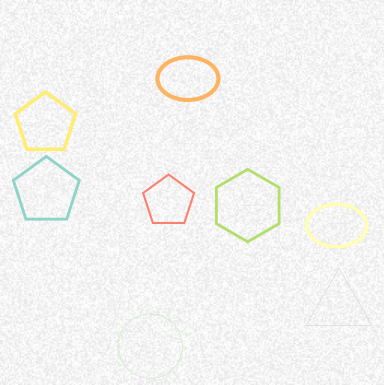[{"shape": "pentagon", "thickness": 2, "radius": 0.45, "center": [0.12, 0.504]}, {"shape": "oval", "thickness": 2.5, "radius": 0.39, "center": [0.874, 0.414]}, {"shape": "pentagon", "thickness": 1.5, "radius": 0.35, "center": [0.438, 0.477]}, {"shape": "oval", "thickness": 3, "radius": 0.4, "center": [0.488, 0.796]}, {"shape": "hexagon", "thickness": 2, "radius": 0.47, "center": [0.643, 0.466]}, {"shape": "triangle", "thickness": 0.5, "radius": 0.49, "center": [0.881, 0.204]}, {"shape": "circle", "thickness": 0.5, "radius": 0.42, "center": [0.39, 0.101]}, {"shape": "pentagon", "thickness": 2.5, "radius": 0.41, "center": [0.118, 0.679]}]